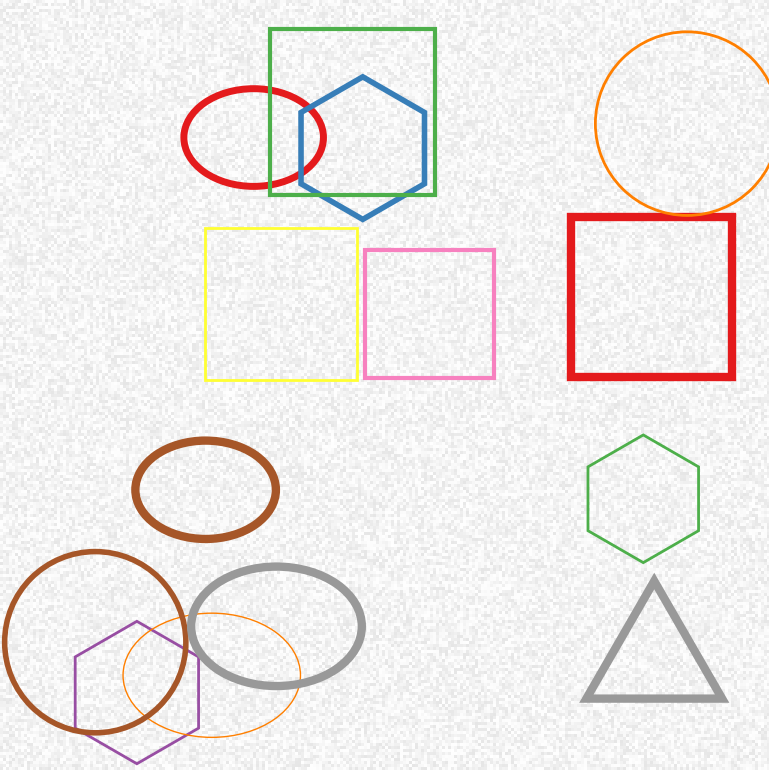[{"shape": "square", "thickness": 3, "radius": 0.52, "center": [0.846, 0.614]}, {"shape": "oval", "thickness": 2.5, "radius": 0.45, "center": [0.329, 0.821]}, {"shape": "hexagon", "thickness": 2, "radius": 0.46, "center": [0.471, 0.808]}, {"shape": "hexagon", "thickness": 1, "radius": 0.41, "center": [0.835, 0.352]}, {"shape": "square", "thickness": 1.5, "radius": 0.54, "center": [0.458, 0.854]}, {"shape": "hexagon", "thickness": 1, "radius": 0.46, "center": [0.178, 0.101]}, {"shape": "circle", "thickness": 1, "radius": 0.6, "center": [0.892, 0.839]}, {"shape": "oval", "thickness": 0.5, "radius": 0.58, "center": [0.275, 0.123]}, {"shape": "square", "thickness": 1, "radius": 0.49, "center": [0.365, 0.605]}, {"shape": "circle", "thickness": 2, "radius": 0.59, "center": [0.124, 0.166]}, {"shape": "oval", "thickness": 3, "radius": 0.46, "center": [0.267, 0.364]}, {"shape": "square", "thickness": 1.5, "radius": 0.42, "center": [0.558, 0.592]}, {"shape": "triangle", "thickness": 3, "radius": 0.51, "center": [0.85, 0.144]}, {"shape": "oval", "thickness": 3, "radius": 0.55, "center": [0.359, 0.187]}]